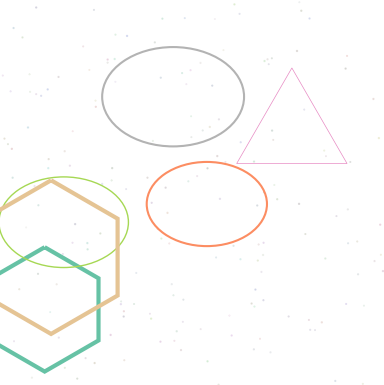[{"shape": "hexagon", "thickness": 3, "radius": 0.81, "center": [0.116, 0.196]}, {"shape": "oval", "thickness": 1.5, "radius": 0.78, "center": [0.537, 0.47]}, {"shape": "triangle", "thickness": 0.5, "radius": 0.83, "center": [0.758, 0.658]}, {"shape": "oval", "thickness": 1, "radius": 0.84, "center": [0.165, 0.423]}, {"shape": "hexagon", "thickness": 3, "radius": 1.0, "center": [0.133, 0.332]}, {"shape": "oval", "thickness": 1.5, "radius": 0.92, "center": [0.45, 0.749]}]